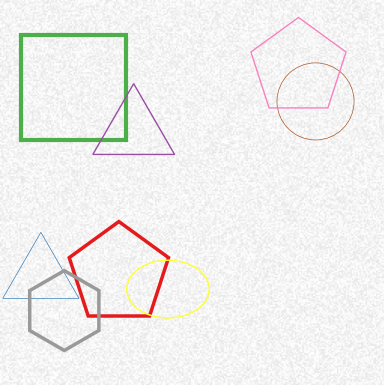[{"shape": "pentagon", "thickness": 2.5, "radius": 0.68, "center": [0.309, 0.289]}, {"shape": "triangle", "thickness": 0.5, "radius": 0.57, "center": [0.106, 0.282]}, {"shape": "square", "thickness": 3, "radius": 0.68, "center": [0.191, 0.771]}, {"shape": "triangle", "thickness": 1, "radius": 0.61, "center": [0.347, 0.66]}, {"shape": "oval", "thickness": 1, "radius": 0.54, "center": [0.436, 0.249]}, {"shape": "circle", "thickness": 0.5, "radius": 0.5, "center": [0.82, 0.737]}, {"shape": "pentagon", "thickness": 1, "radius": 0.65, "center": [0.775, 0.825]}, {"shape": "hexagon", "thickness": 2.5, "radius": 0.52, "center": [0.167, 0.193]}]